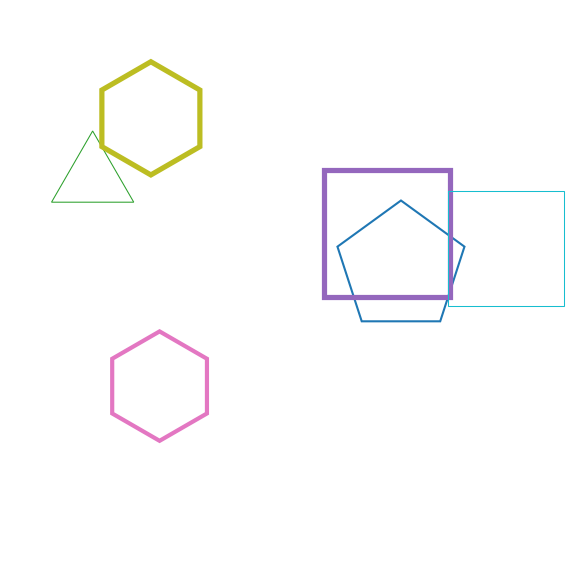[{"shape": "pentagon", "thickness": 1, "radius": 0.58, "center": [0.694, 0.536]}, {"shape": "triangle", "thickness": 0.5, "radius": 0.41, "center": [0.16, 0.69]}, {"shape": "square", "thickness": 2.5, "radius": 0.55, "center": [0.67, 0.595]}, {"shape": "hexagon", "thickness": 2, "radius": 0.47, "center": [0.276, 0.331]}, {"shape": "hexagon", "thickness": 2.5, "radius": 0.49, "center": [0.261, 0.794]}, {"shape": "square", "thickness": 0.5, "radius": 0.5, "center": [0.876, 0.569]}]